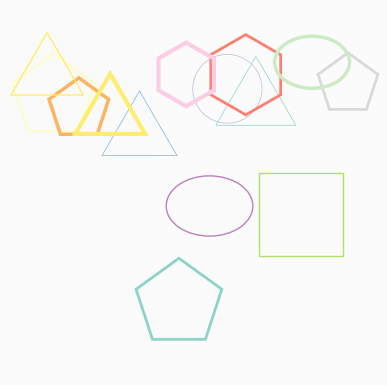[{"shape": "pentagon", "thickness": 2, "radius": 0.58, "center": [0.462, 0.213]}, {"shape": "triangle", "thickness": 0.5, "radius": 0.6, "center": [0.66, 0.734]}, {"shape": "pentagon", "thickness": 1, "radius": 0.56, "center": [0.138, 0.75]}, {"shape": "circle", "thickness": 0.5, "radius": 0.45, "center": [0.587, 0.769]}, {"shape": "hexagon", "thickness": 2, "radius": 0.52, "center": [0.634, 0.806]}, {"shape": "triangle", "thickness": 0.5, "radius": 0.56, "center": [0.36, 0.652]}, {"shape": "pentagon", "thickness": 2.5, "radius": 0.4, "center": [0.204, 0.717]}, {"shape": "square", "thickness": 1, "radius": 0.54, "center": [0.776, 0.444]}, {"shape": "hexagon", "thickness": 3, "radius": 0.41, "center": [0.48, 0.807]}, {"shape": "pentagon", "thickness": 2, "radius": 0.41, "center": [0.898, 0.782]}, {"shape": "oval", "thickness": 1, "radius": 0.56, "center": [0.541, 0.465]}, {"shape": "oval", "thickness": 2.5, "radius": 0.48, "center": [0.805, 0.838]}, {"shape": "triangle", "thickness": 1, "radius": 0.54, "center": [0.122, 0.807]}, {"shape": "triangle", "thickness": 3, "radius": 0.52, "center": [0.284, 0.704]}]